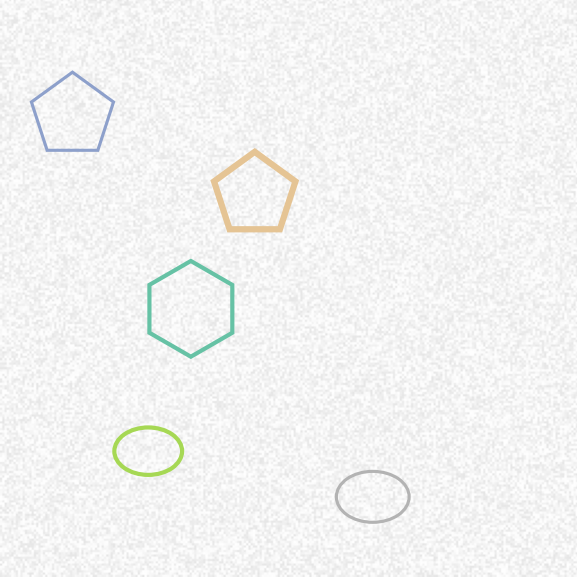[{"shape": "hexagon", "thickness": 2, "radius": 0.41, "center": [0.331, 0.464]}, {"shape": "pentagon", "thickness": 1.5, "radius": 0.37, "center": [0.126, 0.799]}, {"shape": "oval", "thickness": 2, "radius": 0.29, "center": [0.257, 0.218]}, {"shape": "pentagon", "thickness": 3, "radius": 0.37, "center": [0.441, 0.662]}, {"shape": "oval", "thickness": 1.5, "radius": 0.32, "center": [0.645, 0.139]}]